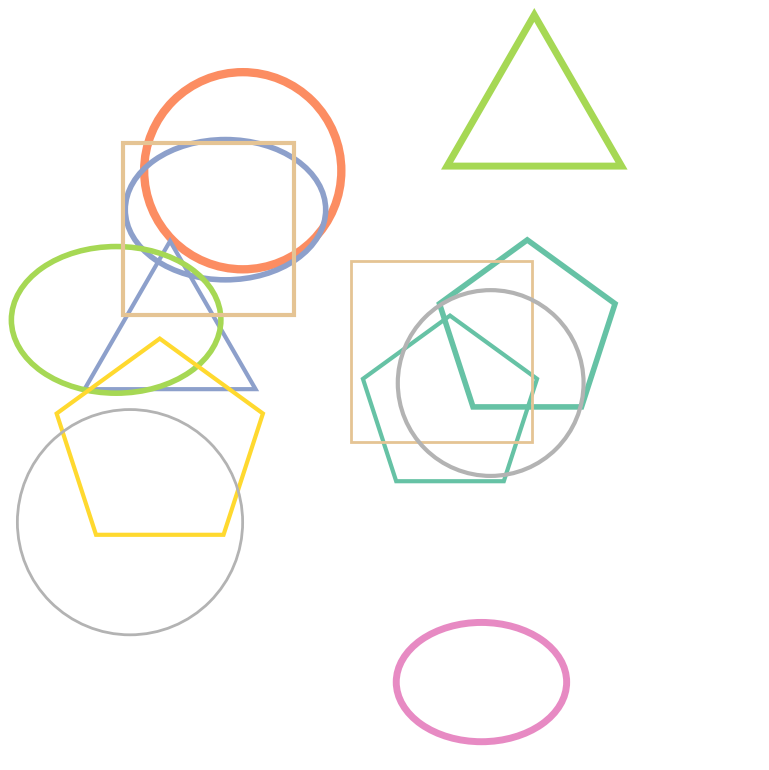[{"shape": "pentagon", "thickness": 1.5, "radius": 0.59, "center": [0.584, 0.471]}, {"shape": "pentagon", "thickness": 2, "radius": 0.6, "center": [0.685, 0.569]}, {"shape": "circle", "thickness": 3, "radius": 0.64, "center": [0.315, 0.778]}, {"shape": "oval", "thickness": 2, "radius": 0.65, "center": [0.293, 0.728]}, {"shape": "triangle", "thickness": 1.5, "radius": 0.64, "center": [0.221, 0.559]}, {"shape": "oval", "thickness": 2.5, "radius": 0.55, "center": [0.625, 0.114]}, {"shape": "triangle", "thickness": 2.5, "radius": 0.65, "center": [0.694, 0.85]}, {"shape": "oval", "thickness": 2, "radius": 0.68, "center": [0.151, 0.585]}, {"shape": "pentagon", "thickness": 1.5, "radius": 0.7, "center": [0.208, 0.419]}, {"shape": "square", "thickness": 1, "radius": 0.59, "center": [0.573, 0.543]}, {"shape": "square", "thickness": 1.5, "radius": 0.56, "center": [0.271, 0.702]}, {"shape": "circle", "thickness": 1.5, "radius": 0.6, "center": [0.637, 0.503]}, {"shape": "circle", "thickness": 1, "radius": 0.73, "center": [0.169, 0.322]}]